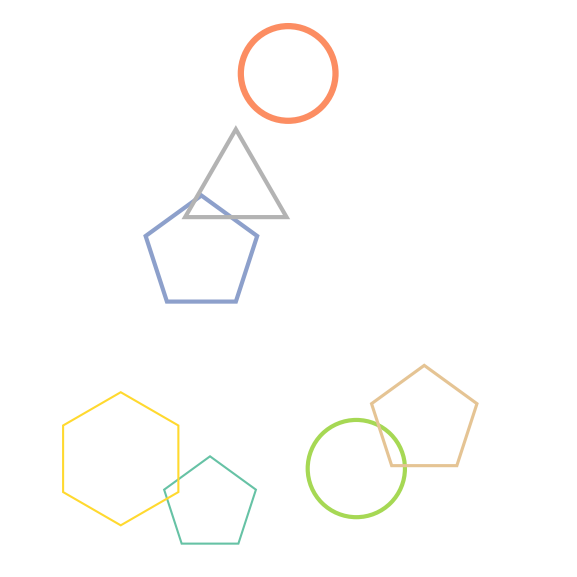[{"shape": "pentagon", "thickness": 1, "radius": 0.42, "center": [0.364, 0.125]}, {"shape": "circle", "thickness": 3, "radius": 0.41, "center": [0.499, 0.872]}, {"shape": "pentagon", "thickness": 2, "radius": 0.51, "center": [0.349, 0.559]}, {"shape": "circle", "thickness": 2, "radius": 0.42, "center": [0.617, 0.188]}, {"shape": "hexagon", "thickness": 1, "radius": 0.58, "center": [0.209, 0.205]}, {"shape": "pentagon", "thickness": 1.5, "radius": 0.48, "center": [0.735, 0.27]}, {"shape": "triangle", "thickness": 2, "radius": 0.51, "center": [0.408, 0.674]}]